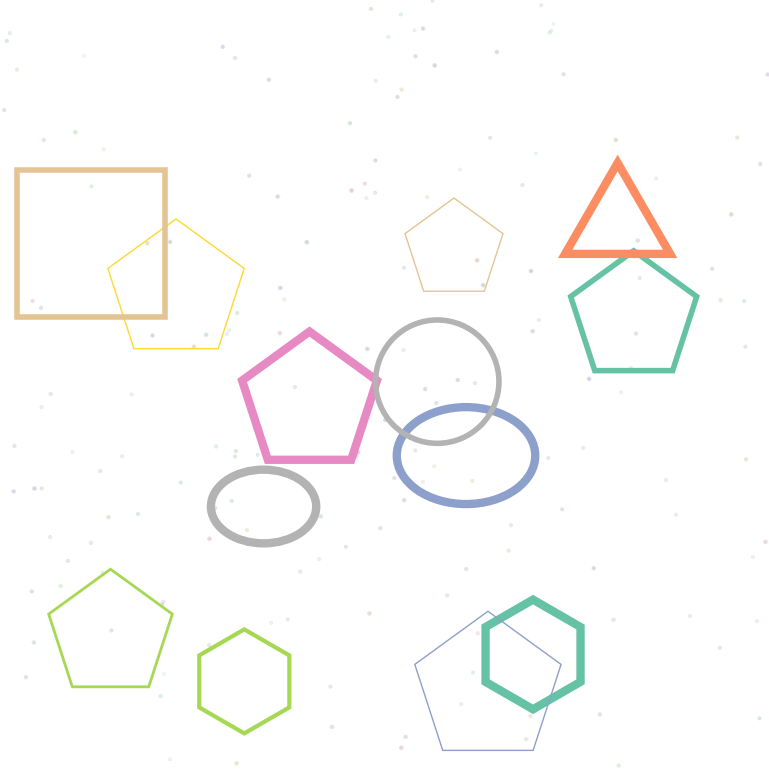[{"shape": "pentagon", "thickness": 2, "radius": 0.43, "center": [0.823, 0.588]}, {"shape": "hexagon", "thickness": 3, "radius": 0.36, "center": [0.692, 0.15]}, {"shape": "triangle", "thickness": 3, "radius": 0.39, "center": [0.802, 0.71]}, {"shape": "oval", "thickness": 3, "radius": 0.45, "center": [0.605, 0.408]}, {"shape": "pentagon", "thickness": 0.5, "radius": 0.5, "center": [0.634, 0.106]}, {"shape": "pentagon", "thickness": 3, "radius": 0.46, "center": [0.402, 0.477]}, {"shape": "pentagon", "thickness": 1, "radius": 0.42, "center": [0.144, 0.176]}, {"shape": "hexagon", "thickness": 1.5, "radius": 0.34, "center": [0.317, 0.115]}, {"shape": "pentagon", "thickness": 0.5, "radius": 0.47, "center": [0.229, 0.623]}, {"shape": "square", "thickness": 2, "radius": 0.48, "center": [0.118, 0.684]}, {"shape": "pentagon", "thickness": 0.5, "radius": 0.33, "center": [0.59, 0.676]}, {"shape": "circle", "thickness": 2, "radius": 0.4, "center": [0.568, 0.504]}, {"shape": "oval", "thickness": 3, "radius": 0.34, "center": [0.342, 0.342]}]